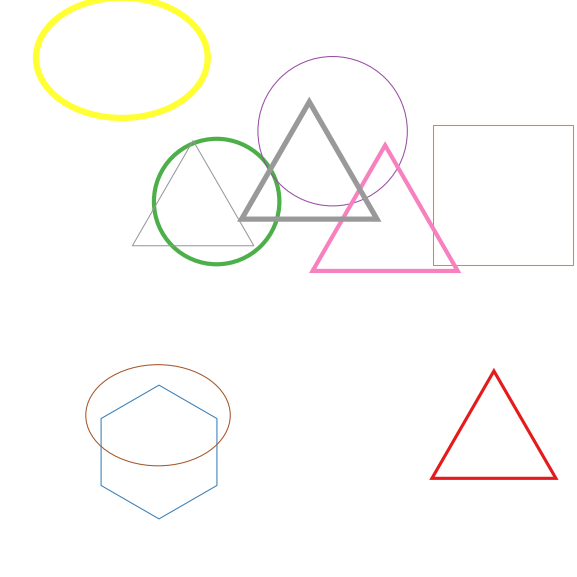[{"shape": "triangle", "thickness": 1.5, "radius": 0.62, "center": [0.855, 0.233]}, {"shape": "hexagon", "thickness": 0.5, "radius": 0.58, "center": [0.275, 0.216]}, {"shape": "circle", "thickness": 2, "radius": 0.54, "center": [0.375, 0.65]}, {"shape": "circle", "thickness": 0.5, "radius": 0.65, "center": [0.576, 0.772]}, {"shape": "square", "thickness": 0.5, "radius": 0.61, "center": [0.871, 0.662]}, {"shape": "oval", "thickness": 3, "radius": 0.74, "center": [0.211, 0.899]}, {"shape": "oval", "thickness": 0.5, "radius": 0.63, "center": [0.274, 0.28]}, {"shape": "triangle", "thickness": 2, "radius": 0.73, "center": [0.667, 0.603]}, {"shape": "triangle", "thickness": 2.5, "radius": 0.68, "center": [0.536, 0.687]}, {"shape": "triangle", "thickness": 0.5, "radius": 0.61, "center": [0.334, 0.634]}]